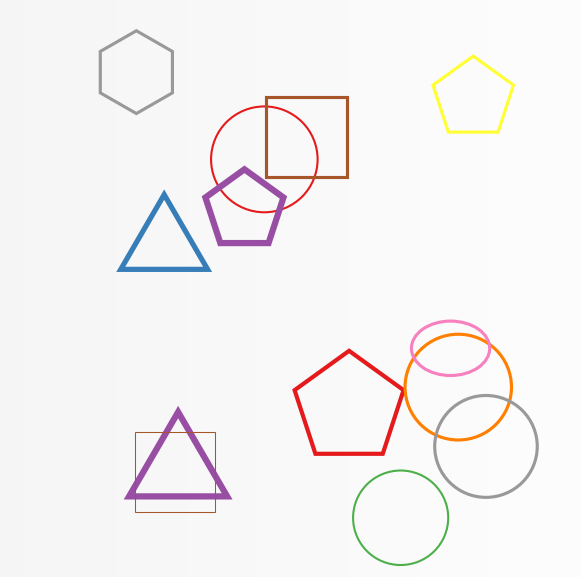[{"shape": "circle", "thickness": 1, "radius": 0.46, "center": [0.455, 0.723]}, {"shape": "pentagon", "thickness": 2, "radius": 0.49, "center": [0.601, 0.293]}, {"shape": "triangle", "thickness": 2.5, "radius": 0.43, "center": [0.282, 0.576]}, {"shape": "circle", "thickness": 1, "radius": 0.41, "center": [0.689, 0.103]}, {"shape": "triangle", "thickness": 3, "radius": 0.49, "center": [0.306, 0.188]}, {"shape": "pentagon", "thickness": 3, "radius": 0.35, "center": [0.421, 0.635]}, {"shape": "circle", "thickness": 1.5, "radius": 0.46, "center": [0.788, 0.329]}, {"shape": "pentagon", "thickness": 1.5, "radius": 0.36, "center": [0.814, 0.829]}, {"shape": "square", "thickness": 0.5, "radius": 0.35, "center": [0.302, 0.181]}, {"shape": "square", "thickness": 1.5, "radius": 0.35, "center": [0.528, 0.761]}, {"shape": "oval", "thickness": 1.5, "radius": 0.34, "center": [0.775, 0.396]}, {"shape": "circle", "thickness": 1.5, "radius": 0.44, "center": [0.836, 0.226]}, {"shape": "hexagon", "thickness": 1.5, "radius": 0.36, "center": [0.235, 0.874]}]